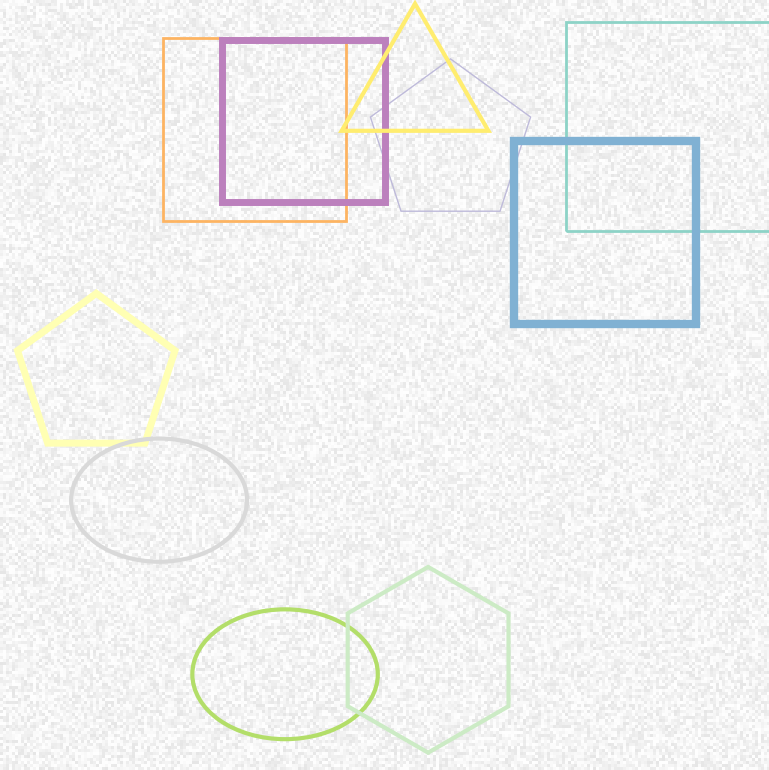[{"shape": "square", "thickness": 1, "radius": 0.68, "center": [0.871, 0.835]}, {"shape": "pentagon", "thickness": 2.5, "radius": 0.54, "center": [0.125, 0.511]}, {"shape": "pentagon", "thickness": 0.5, "radius": 0.55, "center": [0.585, 0.814]}, {"shape": "square", "thickness": 3, "radius": 0.59, "center": [0.785, 0.698]}, {"shape": "square", "thickness": 1, "radius": 0.59, "center": [0.331, 0.832]}, {"shape": "oval", "thickness": 1.5, "radius": 0.6, "center": [0.37, 0.124]}, {"shape": "oval", "thickness": 1.5, "radius": 0.57, "center": [0.207, 0.35]}, {"shape": "square", "thickness": 2.5, "radius": 0.53, "center": [0.394, 0.843]}, {"shape": "hexagon", "thickness": 1.5, "radius": 0.6, "center": [0.556, 0.143]}, {"shape": "triangle", "thickness": 1.5, "radius": 0.55, "center": [0.539, 0.885]}]